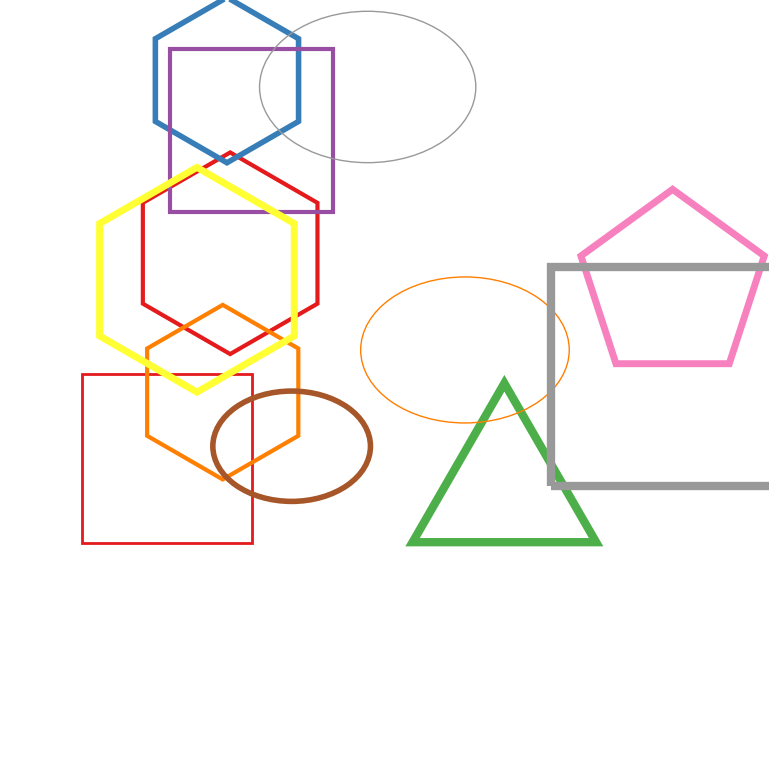[{"shape": "square", "thickness": 1, "radius": 0.55, "center": [0.217, 0.405]}, {"shape": "hexagon", "thickness": 1.5, "radius": 0.65, "center": [0.299, 0.671]}, {"shape": "hexagon", "thickness": 2, "radius": 0.54, "center": [0.295, 0.896]}, {"shape": "triangle", "thickness": 3, "radius": 0.69, "center": [0.655, 0.365]}, {"shape": "square", "thickness": 1.5, "radius": 0.53, "center": [0.327, 0.831]}, {"shape": "oval", "thickness": 0.5, "radius": 0.68, "center": [0.604, 0.546]}, {"shape": "hexagon", "thickness": 1.5, "radius": 0.57, "center": [0.289, 0.491]}, {"shape": "hexagon", "thickness": 2.5, "radius": 0.73, "center": [0.256, 0.637]}, {"shape": "oval", "thickness": 2, "radius": 0.51, "center": [0.379, 0.42]}, {"shape": "pentagon", "thickness": 2.5, "radius": 0.63, "center": [0.874, 0.629]}, {"shape": "oval", "thickness": 0.5, "radius": 0.7, "center": [0.478, 0.887]}, {"shape": "square", "thickness": 3, "radius": 0.71, "center": [0.858, 0.511]}]